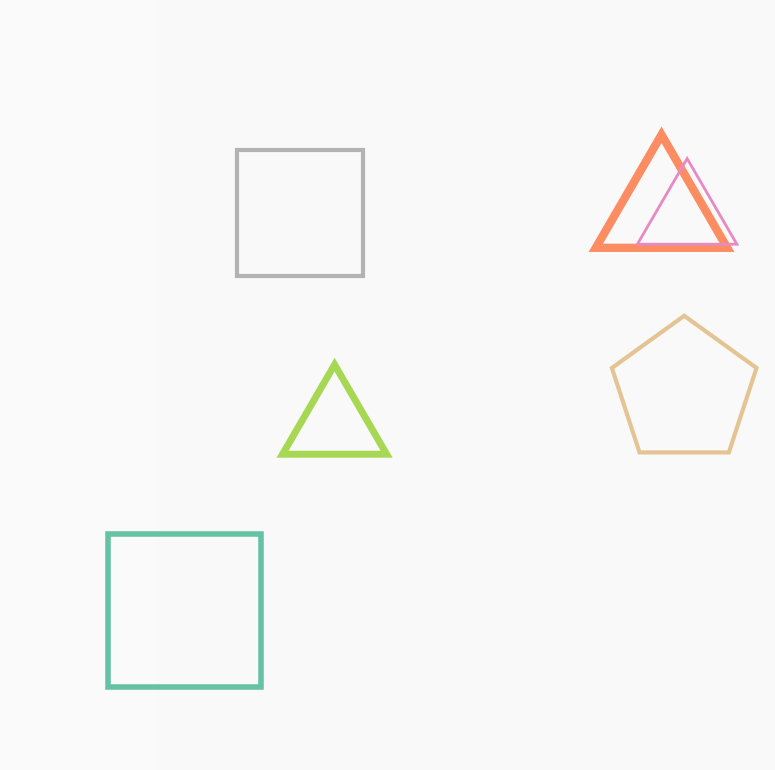[{"shape": "square", "thickness": 2, "radius": 0.5, "center": [0.238, 0.207]}, {"shape": "triangle", "thickness": 3, "radius": 0.49, "center": [0.854, 0.727]}, {"shape": "triangle", "thickness": 1, "radius": 0.37, "center": [0.887, 0.72]}, {"shape": "triangle", "thickness": 2.5, "radius": 0.39, "center": [0.432, 0.449]}, {"shape": "pentagon", "thickness": 1.5, "radius": 0.49, "center": [0.883, 0.492]}, {"shape": "square", "thickness": 1.5, "radius": 0.41, "center": [0.387, 0.724]}]